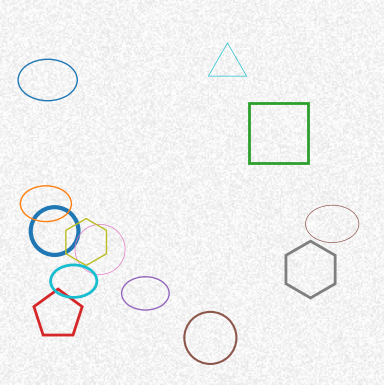[{"shape": "circle", "thickness": 3, "radius": 0.31, "center": [0.142, 0.4]}, {"shape": "oval", "thickness": 1, "radius": 0.38, "center": [0.124, 0.792]}, {"shape": "oval", "thickness": 1, "radius": 0.33, "center": [0.119, 0.471]}, {"shape": "square", "thickness": 2, "radius": 0.38, "center": [0.722, 0.654]}, {"shape": "pentagon", "thickness": 2, "radius": 0.33, "center": [0.151, 0.183]}, {"shape": "oval", "thickness": 1, "radius": 0.31, "center": [0.378, 0.238]}, {"shape": "oval", "thickness": 0.5, "radius": 0.35, "center": [0.863, 0.418]}, {"shape": "circle", "thickness": 1.5, "radius": 0.34, "center": [0.546, 0.122]}, {"shape": "circle", "thickness": 0.5, "radius": 0.33, "center": [0.26, 0.352]}, {"shape": "hexagon", "thickness": 2, "radius": 0.37, "center": [0.807, 0.3]}, {"shape": "hexagon", "thickness": 1, "radius": 0.3, "center": [0.224, 0.371]}, {"shape": "oval", "thickness": 2, "radius": 0.3, "center": [0.192, 0.27]}, {"shape": "triangle", "thickness": 0.5, "radius": 0.29, "center": [0.591, 0.831]}]